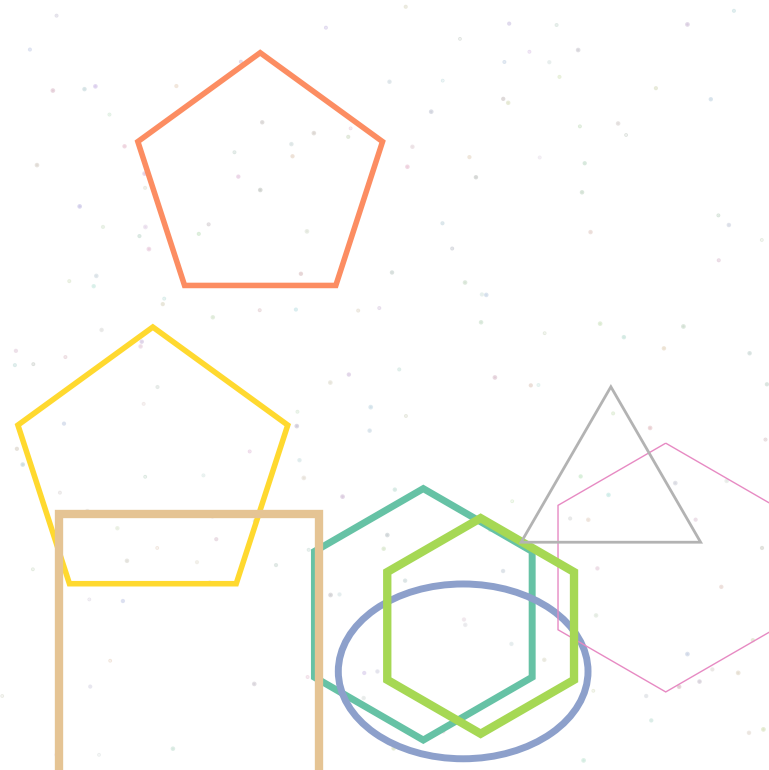[{"shape": "hexagon", "thickness": 2.5, "radius": 0.82, "center": [0.55, 0.202]}, {"shape": "pentagon", "thickness": 2, "radius": 0.84, "center": [0.338, 0.764]}, {"shape": "oval", "thickness": 2.5, "radius": 0.81, "center": [0.601, 0.128]}, {"shape": "hexagon", "thickness": 0.5, "radius": 0.81, "center": [0.865, 0.263]}, {"shape": "hexagon", "thickness": 3, "radius": 0.7, "center": [0.624, 0.187]}, {"shape": "pentagon", "thickness": 2, "radius": 0.92, "center": [0.198, 0.391]}, {"shape": "square", "thickness": 3, "radius": 0.84, "center": [0.246, 0.164]}, {"shape": "triangle", "thickness": 1, "radius": 0.67, "center": [0.793, 0.363]}]